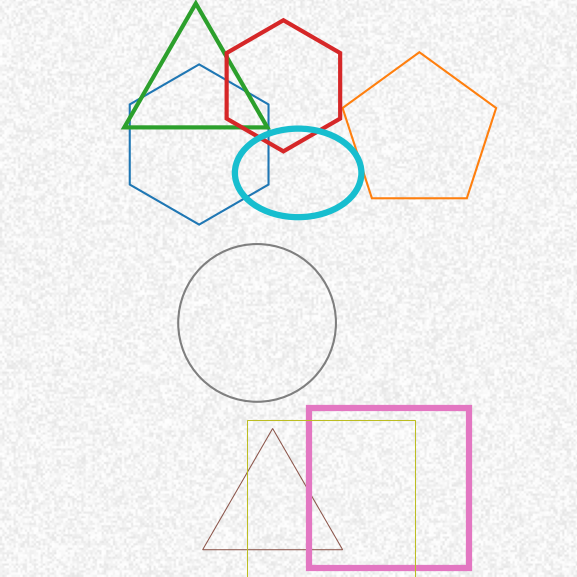[{"shape": "hexagon", "thickness": 1, "radius": 0.69, "center": [0.345, 0.749]}, {"shape": "pentagon", "thickness": 1, "radius": 0.7, "center": [0.726, 0.769]}, {"shape": "triangle", "thickness": 2, "radius": 0.72, "center": [0.339, 0.85]}, {"shape": "hexagon", "thickness": 2, "radius": 0.57, "center": [0.491, 0.851]}, {"shape": "triangle", "thickness": 0.5, "radius": 0.7, "center": [0.472, 0.117]}, {"shape": "square", "thickness": 3, "radius": 0.69, "center": [0.674, 0.154]}, {"shape": "circle", "thickness": 1, "radius": 0.68, "center": [0.445, 0.44]}, {"shape": "square", "thickness": 0.5, "radius": 0.73, "center": [0.574, 0.126]}, {"shape": "oval", "thickness": 3, "radius": 0.55, "center": [0.516, 0.7]}]